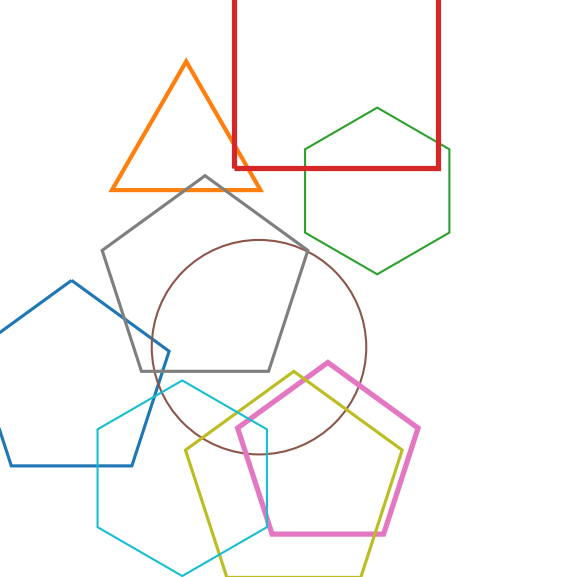[{"shape": "pentagon", "thickness": 1.5, "radius": 0.89, "center": [0.124, 0.336]}, {"shape": "triangle", "thickness": 2, "radius": 0.74, "center": [0.322, 0.744]}, {"shape": "hexagon", "thickness": 1, "radius": 0.72, "center": [0.653, 0.668]}, {"shape": "square", "thickness": 2.5, "radius": 0.89, "center": [0.582, 0.886]}, {"shape": "circle", "thickness": 1, "radius": 0.93, "center": [0.448, 0.398]}, {"shape": "pentagon", "thickness": 2.5, "radius": 0.82, "center": [0.568, 0.207]}, {"shape": "pentagon", "thickness": 1.5, "radius": 0.94, "center": [0.355, 0.508]}, {"shape": "pentagon", "thickness": 1.5, "radius": 0.99, "center": [0.509, 0.159]}, {"shape": "hexagon", "thickness": 1, "radius": 0.85, "center": [0.316, 0.171]}]